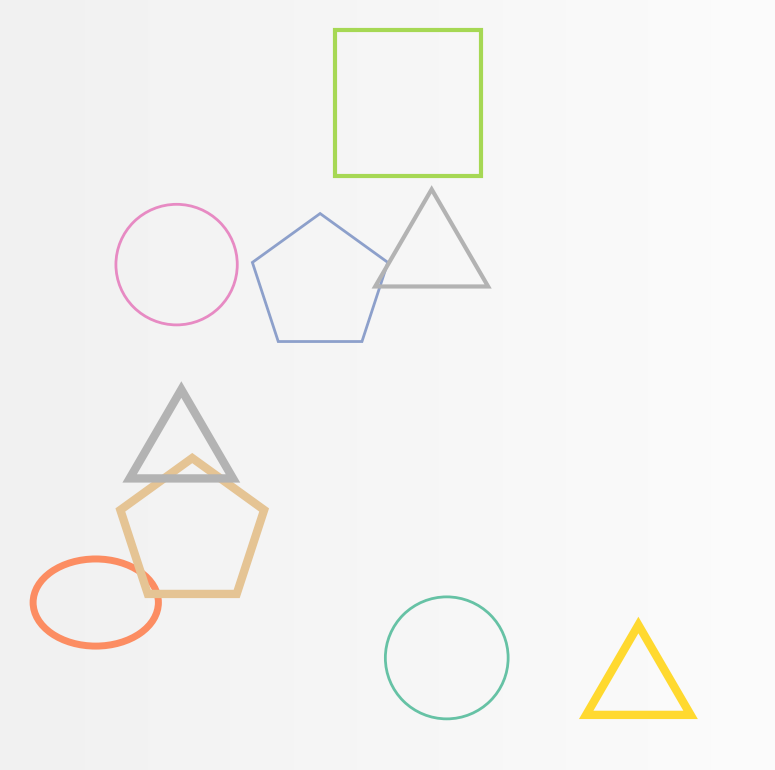[{"shape": "circle", "thickness": 1, "radius": 0.4, "center": [0.576, 0.146]}, {"shape": "oval", "thickness": 2.5, "radius": 0.4, "center": [0.124, 0.217]}, {"shape": "pentagon", "thickness": 1, "radius": 0.46, "center": [0.413, 0.631]}, {"shape": "circle", "thickness": 1, "radius": 0.39, "center": [0.228, 0.656]}, {"shape": "square", "thickness": 1.5, "radius": 0.47, "center": [0.526, 0.866]}, {"shape": "triangle", "thickness": 3, "radius": 0.39, "center": [0.824, 0.11]}, {"shape": "pentagon", "thickness": 3, "radius": 0.49, "center": [0.248, 0.308]}, {"shape": "triangle", "thickness": 1.5, "radius": 0.42, "center": [0.557, 0.67]}, {"shape": "triangle", "thickness": 3, "radius": 0.38, "center": [0.234, 0.417]}]